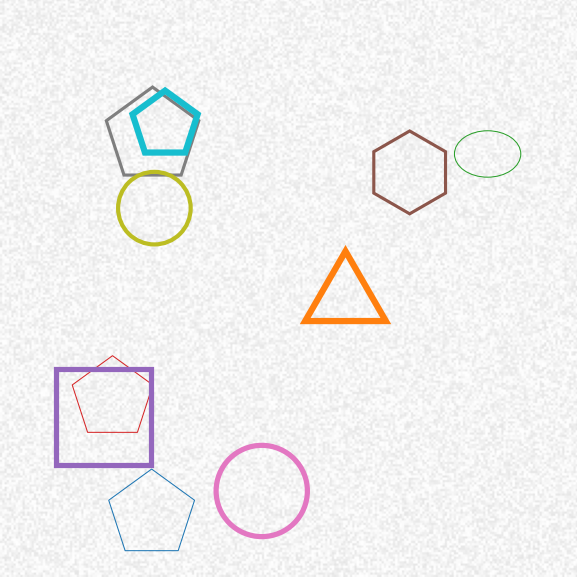[{"shape": "pentagon", "thickness": 0.5, "radius": 0.39, "center": [0.263, 0.109]}, {"shape": "triangle", "thickness": 3, "radius": 0.4, "center": [0.598, 0.484]}, {"shape": "oval", "thickness": 0.5, "radius": 0.29, "center": [0.844, 0.733]}, {"shape": "pentagon", "thickness": 0.5, "radius": 0.37, "center": [0.195, 0.31]}, {"shape": "square", "thickness": 2.5, "radius": 0.41, "center": [0.179, 0.277]}, {"shape": "hexagon", "thickness": 1.5, "radius": 0.36, "center": [0.709, 0.701]}, {"shape": "circle", "thickness": 2.5, "radius": 0.4, "center": [0.453, 0.149]}, {"shape": "pentagon", "thickness": 1.5, "radius": 0.42, "center": [0.264, 0.764]}, {"shape": "circle", "thickness": 2, "radius": 0.31, "center": [0.267, 0.639]}, {"shape": "pentagon", "thickness": 3, "radius": 0.3, "center": [0.286, 0.783]}]